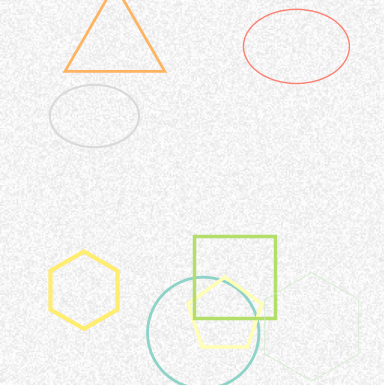[{"shape": "circle", "thickness": 2, "radius": 0.72, "center": [0.528, 0.135]}, {"shape": "pentagon", "thickness": 2.5, "radius": 0.5, "center": [0.584, 0.18]}, {"shape": "oval", "thickness": 1, "radius": 0.69, "center": [0.77, 0.879]}, {"shape": "triangle", "thickness": 2, "radius": 0.75, "center": [0.298, 0.889]}, {"shape": "square", "thickness": 2.5, "radius": 0.53, "center": [0.609, 0.281]}, {"shape": "oval", "thickness": 1.5, "radius": 0.58, "center": [0.245, 0.699]}, {"shape": "hexagon", "thickness": 0.5, "radius": 0.7, "center": [0.81, 0.151]}, {"shape": "hexagon", "thickness": 3, "radius": 0.5, "center": [0.218, 0.246]}]